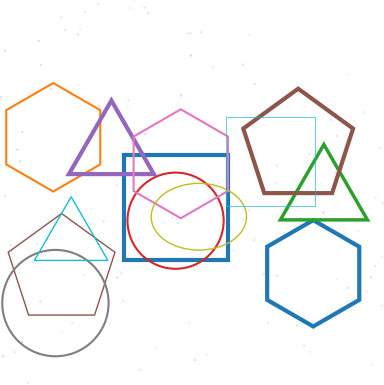[{"shape": "square", "thickness": 3, "radius": 0.68, "center": [0.457, 0.461]}, {"shape": "hexagon", "thickness": 3, "radius": 0.69, "center": [0.814, 0.29]}, {"shape": "hexagon", "thickness": 1.5, "radius": 0.7, "center": [0.138, 0.643]}, {"shape": "triangle", "thickness": 2.5, "radius": 0.65, "center": [0.841, 0.494]}, {"shape": "circle", "thickness": 1.5, "radius": 0.62, "center": [0.456, 0.427]}, {"shape": "triangle", "thickness": 3, "radius": 0.64, "center": [0.289, 0.611]}, {"shape": "pentagon", "thickness": 3, "radius": 0.75, "center": [0.774, 0.62]}, {"shape": "pentagon", "thickness": 1, "radius": 0.73, "center": [0.16, 0.3]}, {"shape": "hexagon", "thickness": 1.5, "radius": 0.71, "center": [0.47, 0.575]}, {"shape": "circle", "thickness": 1.5, "radius": 0.69, "center": [0.144, 0.213]}, {"shape": "oval", "thickness": 1, "radius": 0.62, "center": [0.516, 0.437]}, {"shape": "triangle", "thickness": 1, "radius": 0.55, "center": [0.185, 0.379]}, {"shape": "square", "thickness": 0.5, "radius": 0.58, "center": [0.702, 0.581]}]